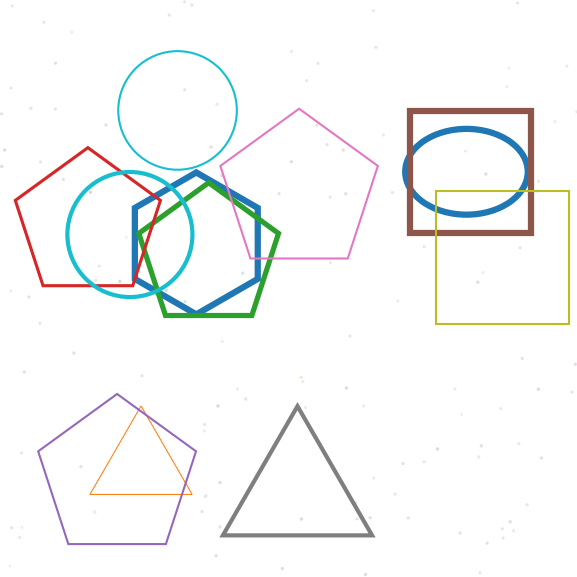[{"shape": "oval", "thickness": 3, "radius": 0.53, "center": [0.808, 0.702]}, {"shape": "hexagon", "thickness": 3, "radius": 0.61, "center": [0.34, 0.578]}, {"shape": "triangle", "thickness": 0.5, "radius": 0.51, "center": [0.244, 0.194]}, {"shape": "pentagon", "thickness": 2.5, "radius": 0.64, "center": [0.361, 0.556]}, {"shape": "pentagon", "thickness": 1.5, "radius": 0.66, "center": [0.152, 0.611]}, {"shape": "pentagon", "thickness": 1, "radius": 0.72, "center": [0.203, 0.173]}, {"shape": "square", "thickness": 3, "radius": 0.53, "center": [0.815, 0.701]}, {"shape": "pentagon", "thickness": 1, "radius": 0.72, "center": [0.518, 0.668]}, {"shape": "triangle", "thickness": 2, "radius": 0.75, "center": [0.515, 0.147]}, {"shape": "square", "thickness": 1, "radius": 0.57, "center": [0.87, 0.553]}, {"shape": "circle", "thickness": 2, "radius": 0.54, "center": [0.225, 0.593]}, {"shape": "circle", "thickness": 1, "radius": 0.51, "center": [0.307, 0.808]}]